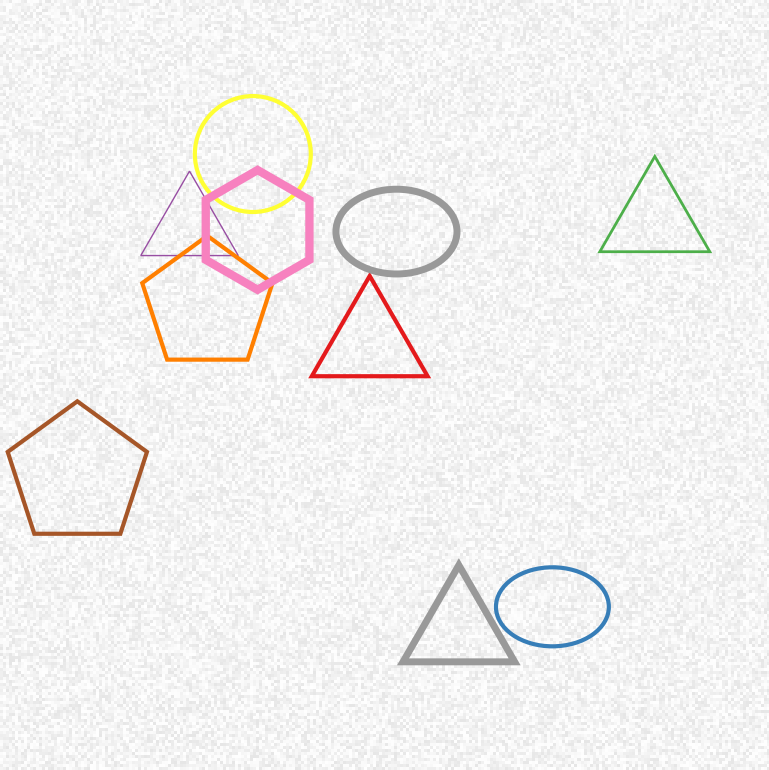[{"shape": "triangle", "thickness": 1.5, "radius": 0.43, "center": [0.48, 0.555]}, {"shape": "oval", "thickness": 1.5, "radius": 0.37, "center": [0.717, 0.212]}, {"shape": "triangle", "thickness": 1, "radius": 0.41, "center": [0.85, 0.714]}, {"shape": "triangle", "thickness": 0.5, "radius": 0.37, "center": [0.246, 0.705]}, {"shape": "pentagon", "thickness": 1.5, "radius": 0.44, "center": [0.269, 0.605]}, {"shape": "circle", "thickness": 1.5, "radius": 0.38, "center": [0.328, 0.8]}, {"shape": "pentagon", "thickness": 1.5, "radius": 0.48, "center": [0.1, 0.384]}, {"shape": "hexagon", "thickness": 3, "radius": 0.39, "center": [0.335, 0.701]}, {"shape": "oval", "thickness": 2.5, "radius": 0.39, "center": [0.515, 0.699]}, {"shape": "triangle", "thickness": 2.5, "radius": 0.42, "center": [0.596, 0.182]}]